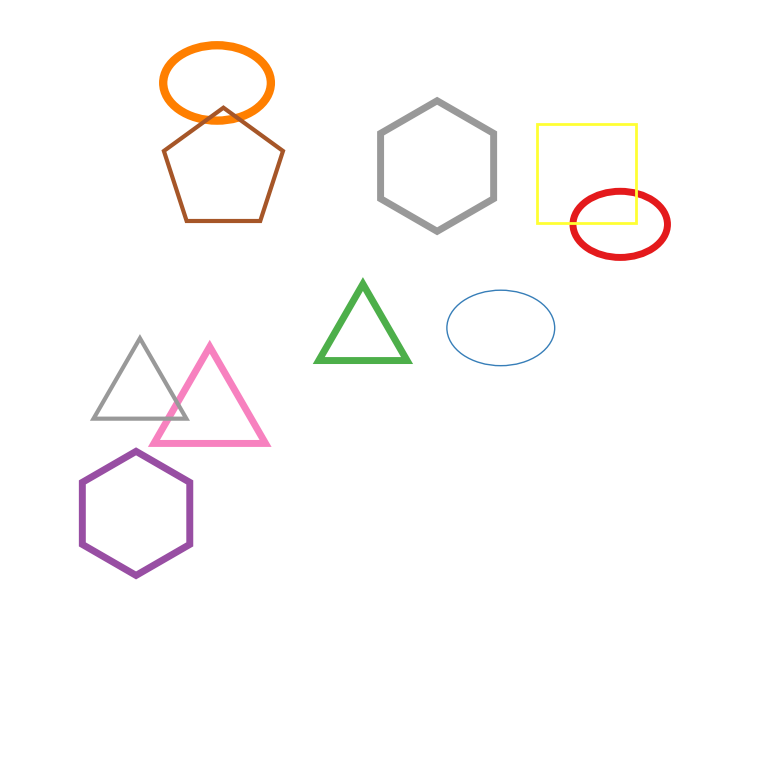[{"shape": "oval", "thickness": 2.5, "radius": 0.31, "center": [0.805, 0.709]}, {"shape": "oval", "thickness": 0.5, "radius": 0.35, "center": [0.65, 0.574]}, {"shape": "triangle", "thickness": 2.5, "radius": 0.33, "center": [0.471, 0.565]}, {"shape": "hexagon", "thickness": 2.5, "radius": 0.4, "center": [0.177, 0.333]}, {"shape": "oval", "thickness": 3, "radius": 0.35, "center": [0.282, 0.892]}, {"shape": "square", "thickness": 1, "radius": 0.32, "center": [0.762, 0.775]}, {"shape": "pentagon", "thickness": 1.5, "radius": 0.41, "center": [0.29, 0.779]}, {"shape": "triangle", "thickness": 2.5, "radius": 0.42, "center": [0.272, 0.466]}, {"shape": "hexagon", "thickness": 2.5, "radius": 0.42, "center": [0.568, 0.784]}, {"shape": "triangle", "thickness": 1.5, "radius": 0.35, "center": [0.182, 0.491]}]